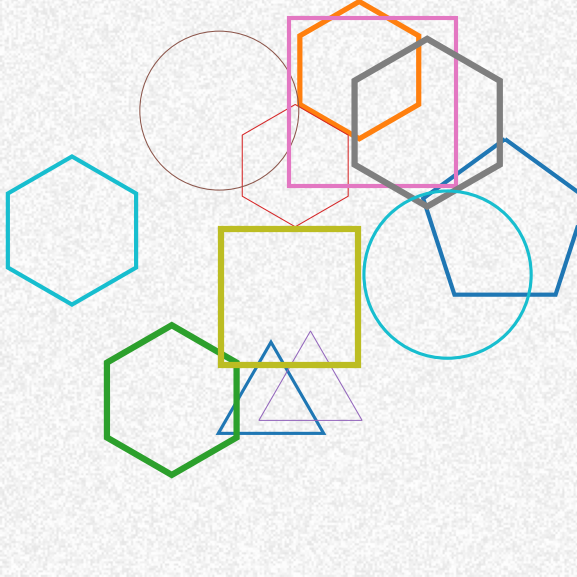[{"shape": "triangle", "thickness": 1.5, "radius": 0.53, "center": [0.469, 0.301]}, {"shape": "pentagon", "thickness": 2, "radius": 0.74, "center": [0.874, 0.609]}, {"shape": "hexagon", "thickness": 2.5, "radius": 0.59, "center": [0.622, 0.878]}, {"shape": "hexagon", "thickness": 3, "radius": 0.65, "center": [0.297, 0.306]}, {"shape": "hexagon", "thickness": 0.5, "radius": 0.53, "center": [0.511, 0.712]}, {"shape": "triangle", "thickness": 0.5, "radius": 0.52, "center": [0.538, 0.323]}, {"shape": "circle", "thickness": 0.5, "radius": 0.69, "center": [0.38, 0.808]}, {"shape": "square", "thickness": 2, "radius": 0.73, "center": [0.645, 0.822]}, {"shape": "hexagon", "thickness": 3, "radius": 0.73, "center": [0.74, 0.787]}, {"shape": "square", "thickness": 3, "radius": 0.59, "center": [0.502, 0.485]}, {"shape": "hexagon", "thickness": 2, "radius": 0.64, "center": [0.125, 0.6]}, {"shape": "circle", "thickness": 1.5, "radius": 0.72, "center": [0.775, 0.524]}]